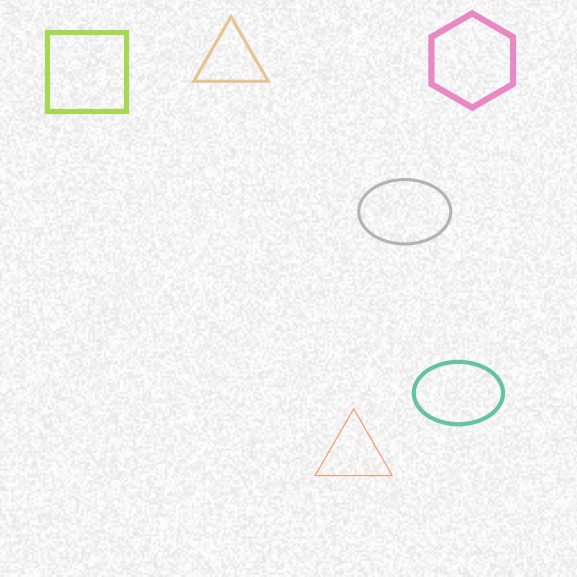[{"shape": "oval", "thickness": 2, "radius": 0.39, "center": [0.794, 0.319]}, {"shape": "triangle", "thickness": 0.5, "radius": 0.39, "center": [0.612, 0.214]}, {"shape": "hexagon", "thickness": 3, "radius": 0.41, "center": [0.818, 0.894]}, {"shape": "square", "thickness": 2.5, "radius": 0.34, "center": [0.15, 0.875]}, {"shape": "triangle", "thickness": 1.5, "radius": 0.37, "center": [0.4, 0.896]}, {"shape": "oval", "thickness": 1.5, "radius": 0.4, "center": [0.701, 0.632]}]